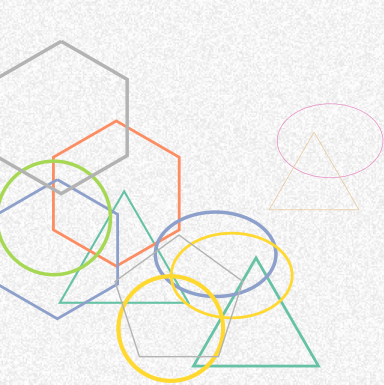[{"shape": "triangle", "thickness": 1.5, "radius": 0.96, "center": [0.322, 0.31]}, {"shape": "triangle", "thickness": 2, "radius": 0.94, "center": [0.665, 0.143]}, {"shape": "hexagon", "thickness": 2, "radius": 0.94, "center": [0.302, 0.497]}, {"shape": "oval", "thickness": 2.5, "radius": 0.78, "center": [0.56, 0.34]}, {"shape": "hexagon", "thickness": 2, "radius": 0.9, "center": [0.149, 0.353]}, {"shape": "oval", "thickness": 0.5, "radius": 0.69, "center": [0.857, 0.634]}, {"shape": "circle", "thickness": 2.5, "radius": 0.74, "center": [0.139, 0.434]}, {"shape": "circle", "thickness": 3, "radius": 0.68, "center": [0.444, 0.147]}, {"shape": "oval", "thickness": 2, "radius": 0.79, "center": [0.602, 0.284]}, {"shape": "triangle", "thickness": 0.5, "radius": 0.67, "center": [0.816, 0.522]}, {"shape": "hexagon", "thickness": 2.5, "radius": 0.99, "center": [0.159, 0.695]}, {"shape": "pentagon", "thickness": 1, "radius": 0.87, "center": [0.465, 0.215]}]